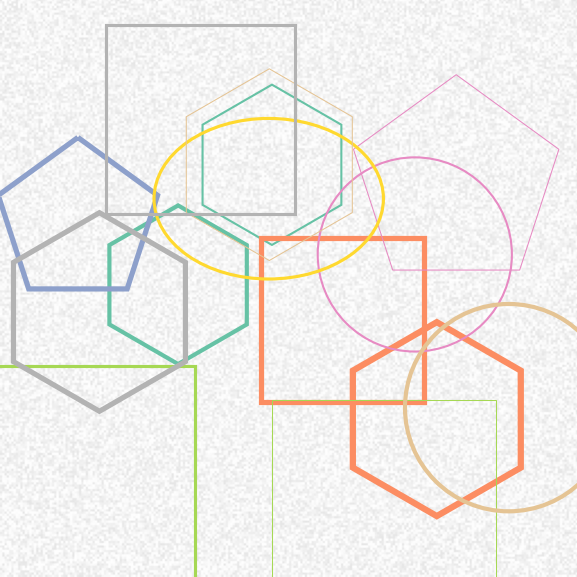[{"shape": "hexagon", "thickness": 1, "radius": 0.69, "center": [0.471, 0.714]}, {"shape": "hexagon", "thickness": 2, "radius": 0.69, "center": [0.308, 0.506]}, {"shape": "square", "thickness": 2.5, "radius": 0.71, "center": [0.593, 0.445]}, {"shape": "hexagon", "thickness": 3, "radius": 0.84, "center": [0.756, 0.273]}, {"shape": "pentagon", "thickness": 2.5, "radius": 0.72, "center": [0.135, 0.616]}, {"shape": "circle", "thickness": 1, "radius": 0.84, "center": [0.718, 0.559]}, {"shape": "pentagon", "thickness": 0.5, "radius": 0.94, "center": [0.79, 0.683]}, {"shape": "square", "thickness": 1.5, "radius": 0.93, "center": [0.152, 0.18]}, {"shape": "square", "thickness": 0.5, "radius": 0.97, "center": [0.665, 0.113]}, {"shape": "oval", "thickness": 1.5, "radius": 0.99, "center": [0.465, 0.655]}, {"shape": "circle", "thickness": 2, "radius": 0.9, "center": [0.881, 0.293]}, {"shape": "hexagon", "thickness": 0.5, "radius": 0.83, "center": [0.466, 0.714]}, {"shape": "square", "thickness": 1.5, "radius": 0.82, "center": [0.347, 0.792]}, {"shape": "hexagon", "thickness": 2.5, "radius": 0.86, "center": [0.172, 0.459]}]